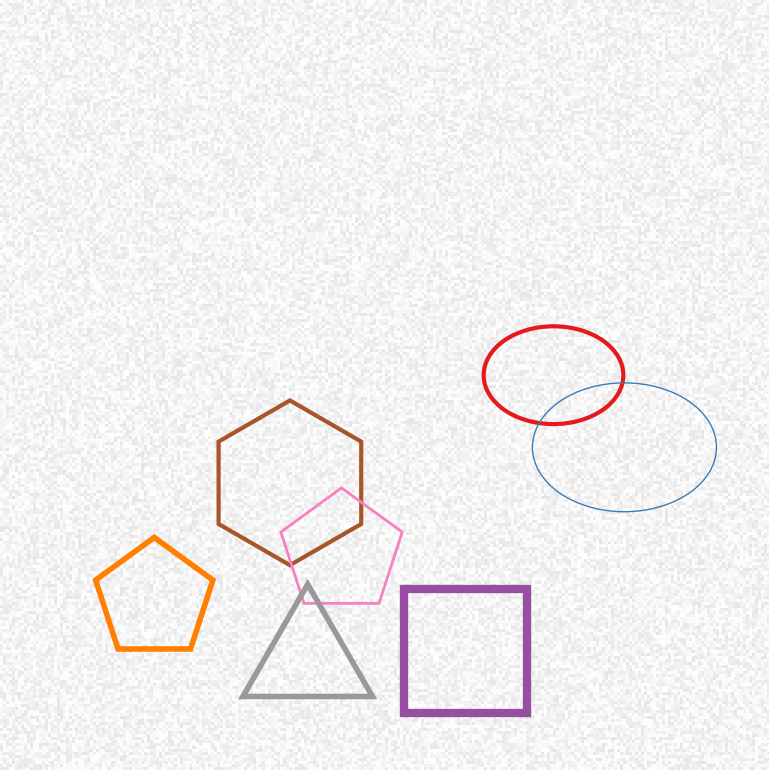[{"shape": "oval", "thickness": 1.5, "radius": 0.45, "center": [0.719, 0.513]}, {"shape": "oval", "thickness": 0.5, "radius": 0.6, "center": [0.811, 0.419]}, {"shape": "square", "thickness": 3, "radius": 0.4, "center": [0.605, 0.155]}, {"shape": "pentagon", "thickness": 2, "radius": 0.4, "center": [0.2, 0.222]}, {"shape": "hexagon", "thickness": 1.5, "radius": 0.53, "center": [0.376, 0.373]}, {"shape": "pentagon", "thickness": 1, "radius": 0.41, "center": [0.444, 0.283]}, {"shape": "triangle", "thickness": 2, "radius": 0.49, "center": [0.4, 0.144]}]